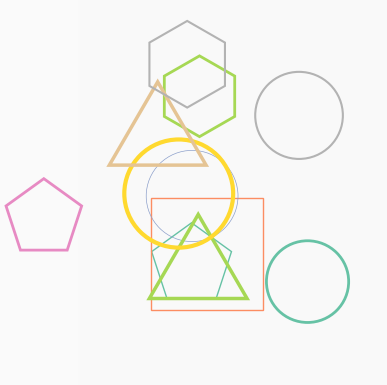[{"shape": "pentagon", "thickness": 1, "radius": 0.54, "center": [0.494, 0.313]}, {"shape": "circle", "thickness": 2, "radius": 0.53, "center": [0.794, 0.269]}, {"shape": "square", "thickness": 1, "radius": 0.73, "center": [0.534, 0.339]}, {"shape": "circle", "thickness": 0.5, "radius": 0.59, "center": [0.496, 0.491]}, {"shape": "pentagon", "thickness": 2, "radius": 0.51, "center": [0.113, 0.433]}, {"shape": "triangle", "thickness": 2.5, "radius": 0.73, "center": [0.511, 0.297]}, {"shape": "hexagon", "thickness": 2, "radius": 0.52, "center": [0.515, 0.75]}, {"shape": "circle", "thickness": 3, "radius": 0.7, "center": [0.461, 0.497]}, {"shape": "triangle", "thickness": 2.5, "radius": 0.72, "center": [0.407, 0.643]}, {"shape": "circle", "thickness": 1.5, "radius": 0.57, "center": [0.772, 0.7]}, {"shape": "hexagon", "thickness": 1.5, "radius": 0.56, "center": [0.483, 0.833]}]